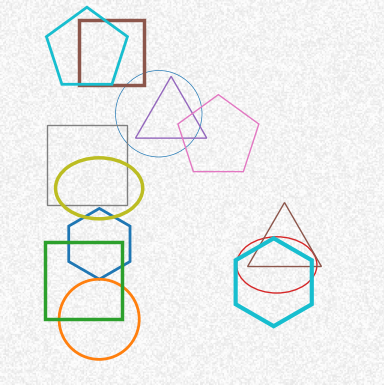[{"shape": "hexagon", "thickness": 2, "radius": 0.46, "center": [0.258, 0.367]}, {"shape": "circle", "thickness": 0.5, "radius": 0.56, "center": [0.412, 0.705]}, {"shape": "circle", "thickness": 2, "radius": 0.52, "center": [0.258, 0.171]}, {"shape": "square", "thickness": 2.5, "radius": 0.5, "center": [0.217, 0.272]}, {"shape": "oval", "thickness": 1, "radius": 0.52, "center": [0.719, 0.312]}, {"shape": "triangle", "thickness": 1, "radius": 0.53, "center": [0.445, 0.695]}, {"shape": "triangle", "thickness": 1, "radius": 0.55, "center": [0.739, 0.363]}, {"shape": "square", "thickness": 2.5, "radius": 0.42, "center": [0.29, 0.865]}, {"shape": "pentagon", "thickness": 1, "radius": 0.55, "center": [0.567, 0.644]}, {"shape": "square", "thickness": 1, "radius": 0.52, "center": [0.227, 0.571]}, {"shape": "oval", "thickness": 2.5, "radius": 0.57, "center": [0.257, 0.511]}, {"shape": "pentagon", "thickness": 2, "radius": 0.55, "center": [0.226, 0.871]}, {"shape": "hexagon", "thickness": 3, "radius": 0.57, "center": [0.711, 0.267]}]